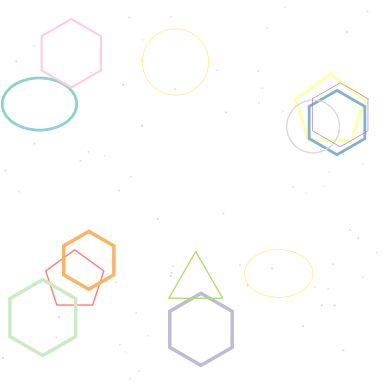[{"shape": "oval", "thickness": 2, "radius": 0.48, "center": [0.103, 0.73]}, {"shape": "pentagon", "thickness": 2.5, "radius": 0.47, "center": [0.858, 0.712]}, {"shape": "hexagon", "thickness": 2.5, "radius": 0.47, "center": [0.522, 0.145]}, {"shape": "pentagon", "thickness": 1, "radius": 0.4, "center": [0.194, 0.272]}, {"shape": "hexagon", "thickness": 2, "radius": 0.42, "center": [0.875, 0.682]}, {"shape": "hexagon", "thickness": 2.5, "radius": 0.38, "center": [0.231, 0.324]}, {"shape": "triangle", "thickness": 1, "radius": 0.4, "center": [0.508, 0.266]}, {"shape": "hexagon", "thickness": 1.5, "radius": 0.44, "center": [0.185, 0.862]}, {"shape": "circle", "thickness": 1, "radius": 0.34, "center": [0.813, 0.672]}, {"shape": "hexagon", "thickness": 0.5, "radius": 0.42, "center": [0.884, 0.702]}, {"shape": "hexagon", "thickness": 2.5, "radius": 0.49, "center": [0.111, 0.175]}, {"shape": "circle", "thickness": 0.5, "radius": 0.43, "center": [0.456, 0.839]}, {"shape": "oval", "thickness": 0.5, "radius": 0.44, "center": [0.724, 0.29]}]